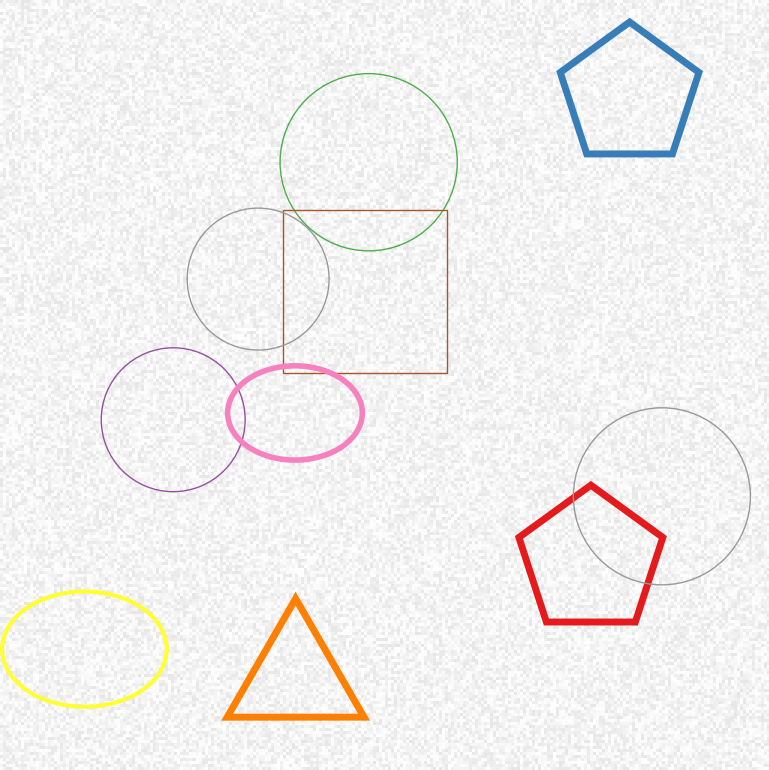[{"shape": "pentagon", "thickness": 2.5, "radius": 0.49, "center": [0.767, 0.272]}, {"shape": "pentagon", "thickness": 2.5, "radius": 0.47, "center": [0.818, 0.877]}, {"shape": "circle", "thickness": 0.5, "radius": 0.58, "center": [0.479, 0.789]}, {"shape": "circle", "thickness": 0.5, "radius": 0.47, "center": [0.225, 0.455]}, {"shape": "triangle", "thickness": 2.5, "radius": 0.51, "center": [0.384, 0.12]}, {"shape": "oval", "thickness": 1.5, "radius": 0.53, "center": [0.11, 0.157]}, {"shape": "square", "thickness": 0.5, "radius": 0.53, "center": [0.474, 0.622]}, {"shape": "oval", "thickness": 2, "radius": 0.44, "center": [0.383, 0.464]}, {"shape": "circle", "thickness": 0.5, "radius": 0.57, "center": [0.86, 0.355]}, {"shape": "circle", "thickness": 0.5, "radius": 0.46, "center": [0.335, 0.638]}]